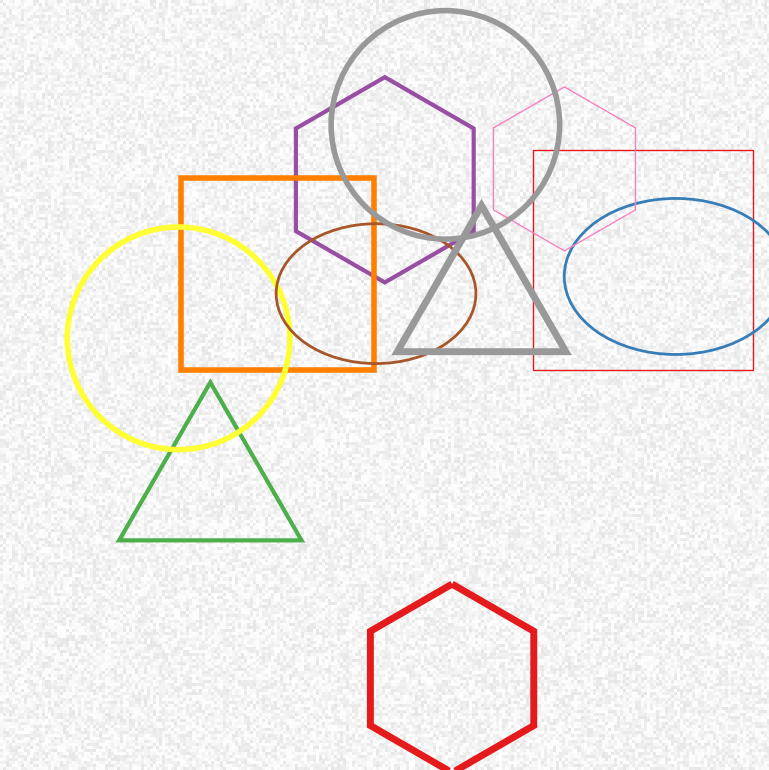[{"shape": "hexagon", "thickness": 2.5, "radius": 0.61, "center": [0.587, 0.119]}, {"shape": "square", "thickness": 0.5, "radius": 0.72, "center": [0.835, 0.662]}, {"shape": "oval", "thickness": 1, "radius": 0.72, "center": [0.878, 0.641]}, {"shape": "triangle", "thickness": 1.5, "radius": 0.68, "center": [0.273, 0.367]}, {"shape": "hexagon", "thickness": 1.5, "radius": 0.67, "center": [0.5, 0.766]}, {"shape": "square", "thickness": 2, "radius": 0.63, "center": [0.361, 0.644]}, {"shape": "circle", "thickness": 2, "radius": 0.72, "center": [0.232, 0.561]}, {"shape": "oval", "thickness": 1, "radius": 0.65, "center": [0.488, 0.619]}, {"shape": "hexagon", "thickness": 0.5, "radius": 0.53, "center": [0.733, 0.781]}, {"shape": "circle", "thickness": 2, "radius": 0.74, "center": [0.578, 0.838]}, {"shape": "triangle", "thickness": 2.5, "radius": 0.63, "center": [0.625, 0.606]}]